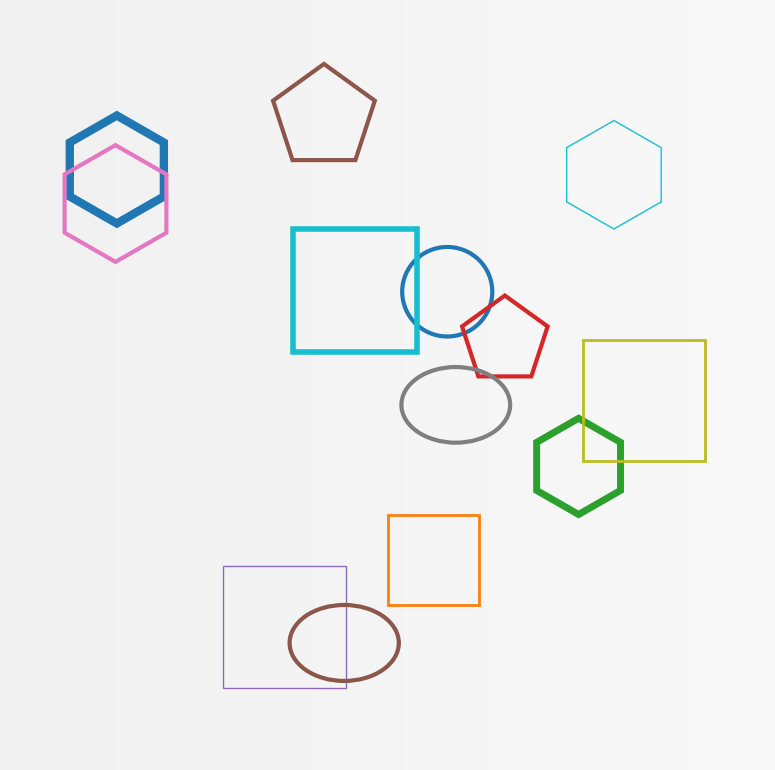[{"shape": "hexagon", "thickness": 3, "radius": 0.35, "center": [0.151, 0.78]}, {"shape": "circle", "thickness": 1.5, "radius": 0.29, "center": [0.577, 0.621]}, {"shape": "square", "thickness": 1, "radius": 0.29, "center": [0.559, 0.273]}, {"shape": "hexagon", "thickness": 2.5, "radius": 0.31, "center": [0.747, 0.394]}, {"shape": "pentagon", "thickness": 1.5, "radius": 0.29, "center": [0.651, 0.558]}, {"shape": "square", "thickness": 0.5, "radius": 0.4, "center": [0.367, 0.186]}, {"shape": "oval", "thickness": 1.5, "radius": 0.35, "center": [0.444, 0.165]}, {"shape": "pentagon", "thickness": 1.5, "radius": 0.35, "center": [0.418, 0.848]}, {"shape": "hexagon", "thickness": 1.5, "radius": 0.38, "center": [0.149, 0.736]}, {"shape": "oval", "thickness": 1.5, "radius": 0.35, "center": [0.588, 0.474]}, {"shape": "square", "thickness": 1, "radius": 0.39, "center": [0.832, 0.48]}, {"shape": "square", "thickness": 2, "radius": 0.4, "center": [0.458, 0.623]}, {"shape": "hexagon", "thickness": 0.5, "radius": 0.35, "center": [0.792, 0.773]}]